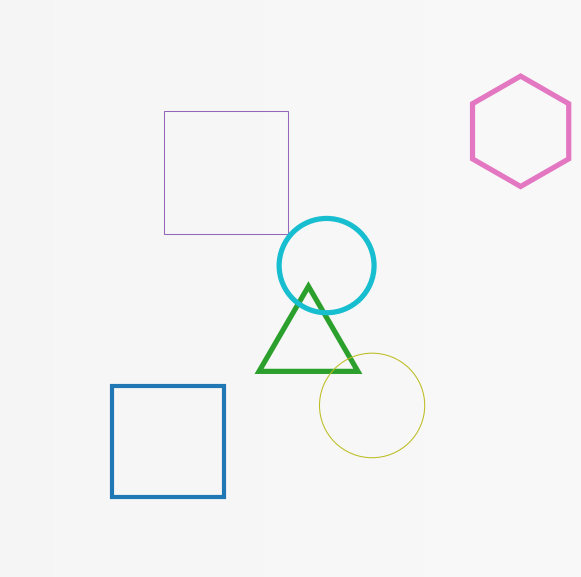[{"shape": "square", "thickness": 2, "radius": 0.48, "center": [0.289, 0.235]}, {"shape": "triangle", "thickness": 2.5, "radius": 0.49, "center": [0.531, 0.405]}, {"shape": "square", "thickness": 0.5, "radius": 0.53, "center": [0.389, 0.7]}, {"shape": "hexagon", "thickness": 2.5, "radius": 0.48, "center": [0.896, 0.772]}, {"shape": "circle", "thickness": 0.5, "radius": 0.45, "center": [0.64, 0.297]}, {"shape": "circle", "thickness": 2.5, "radius": 0.41, "center": [0.562, 0.539]}]